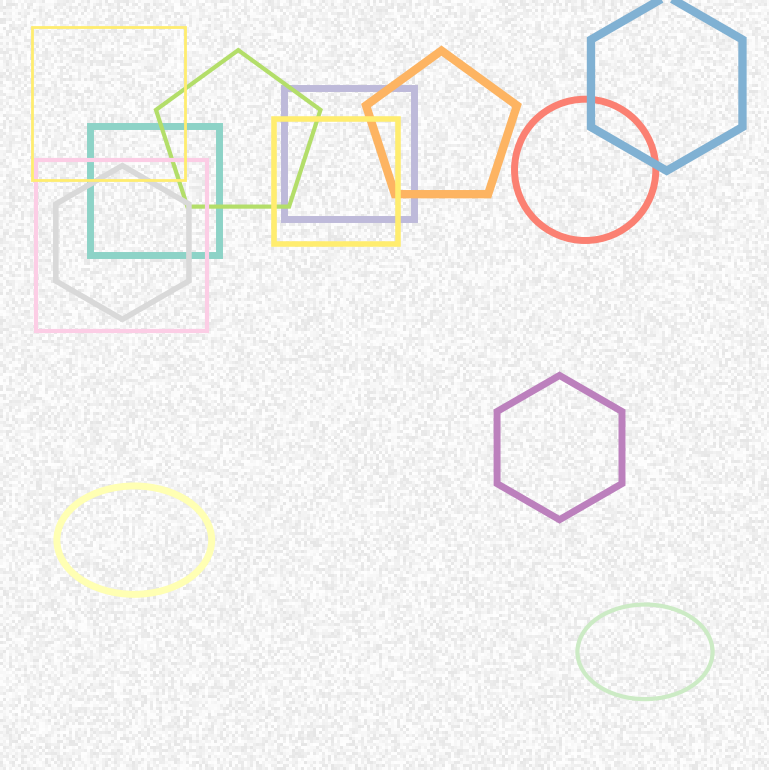[{"shape": "square", "thickness": 2.5, "radius": 0.42, "center": [0.201, 0.753]}, {"shape": "oval", "thickness": 2.5, "radius": 0.5, "center": [0.174, 0.299]}, {"shape": "square", "thickness": 2.5, "radius": 0.42, "center": [0.453, 0.8]}, {"shape": "circle", "thickness": 2.5, "radius": 0.46, "center": [0.76, 0.779]}, {"shape": "hexagon", "thickness": 3, "radius": 0.57, "center": [0.866, 0.892]}, {"shape": "pentagon", "thickness": 3, "radius": 0.52, "center": [0.573, 0.831]}, {"shape": "pentagon", "thickness": 1.5, "radius": 0.56, "center": [0.309, 0.823]}, {"shape": "square", "thickness": 1.5, "radius": 0.55, "center": [0.158, 0.681]}, {"shape": "hexagon", "thickness": 2, "radius": 0.5, "center": [0.159, 0.685]}, {"shape": "hexagon", "thickness": 2.5, "radius": 0.47, "center": [0.727, 0.419]}, {"shape": "oval", "thickness": 1.5, "radius": 0.44, "center": [0.838, 0.153]}, {"shape": "square", "thickness": 1, "radius": 0.5, "center": [0.141, 0.865]}, {"shape": "square", "thickness": 2, "radius": 0.4, "center": [0.436, 0.764]}]